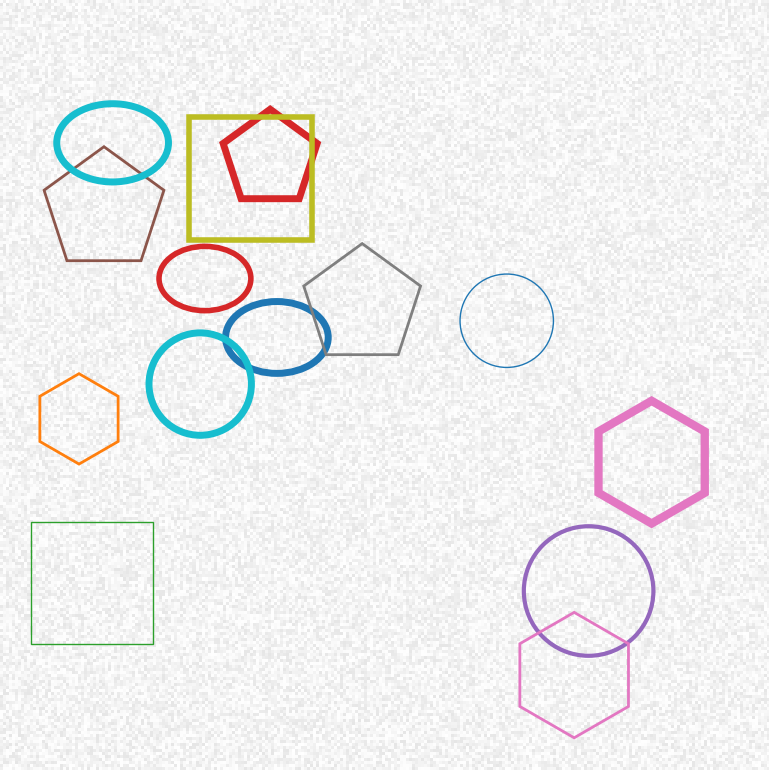[{"shape": "oval", "thickness": 2.5, "radius": 0.33, "center": [0.36, 0.562]}, {"shape": "circle", "thickness": 0.5, "radius": 0.3, "center": [0.658, 0.583]}, {"shape": "hexagon", "thickness": 1, "radius": 0.29, "center": [0.103, 0.456]}, {"shape": "square", "thickness": 0.5, "radius": 0.4, "center": [0.12, 0.243]}, {"shape": "oval", "thickness": 2, "radius": 0.3, "center": [0.266, 0.638]}, {"shape": "pentagon", "thickness": 2.5, "radius": 0.32, "center": [0.351, 0.794]}, {"shape": "circle", "thickness": 1.5, "radius": 0.42, "center": [0.764, 0.232]}, {"shape": "pentagon", "thickness": 1, "radius": 0.41, "center": [0.135, 0.728]}, {"shape": "hexagon", "thickness": 1, "radius": 0.41, "center": [0.746, 0.123]}, {"shape": "hexagon", "thickness": 3, "radius": 0.4, "center": [0.846, 0.4]}, {"shape": "pentagon", "thickness": 1, "radius": 0.4, "center": [0.47, 0.604]}, {"shape": "square", "thickness": 2, "radius": 0.4, "center": [0.325, 0.768]}, {"shape": "oval", "thickness": 2.5, "radius": 0.36, "center": [0.146, 0.815]}, {"shape": "circle", "thickness": 2.5, "radius": 0.33, "center": [0.26, 0.501]}]